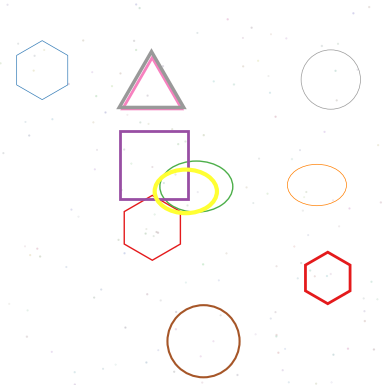[{"shape": "hexagon", "thickness": 1, "radius": 0.42, "center": [0.396, 0.408]}, {"shape": "hexagon", "thickness": 2, "radius": 0.33, "center": [0.851, 0.278]}, {"shape": "hexagon", "thickness": 0.5, "radius": 0.38, "center": [0.11, 0.818]}, {"shape": "oval", "thickness": 1, "radius": 0.47, "center": [0.51, 0.515]}, {"shape": "square", "thickness": 2, "radius": 0.44, "center": [0.401, 0.572]}, {"shape": "oval", "thickness": 0.5, "radius": 0.38, "center": [0.823, 0.519]}, {"shape": "oval", "thickness": 3, "radius": 0.4, "center": [0.483, 0.503]}, {"shape": "circle", "thickness": 1.5, "radius": 0.47, "center": [0.529, 0.114]}, {"shape": "triangle", "thickness": 2, "radius": 0.44, "center": [0.395, 0.761]}, {"shape": "triangle", "thickness": 2.5, "radius": 0.48, "center": [0.393, 0.769]}, {"shape": "circle", "thickness": 0.5, "radius": 0.39, "center": [0.859, 0.793]}]